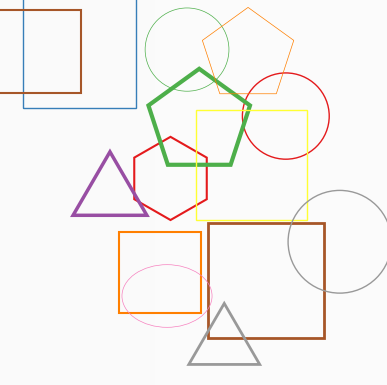[{"shape": "circle", "thickness": 1, "radius": 0.56, "center": [0.738, 0.699]}, {"shape": "hexagon", "thickness": 1.5, "radius": 0.54, "center": [0.44, 0.537]}, {"shape": "square", "thickness": 1, "radius": 0.73, "center": [0.205, 0.865]}, {"shape": "circle", "thickness": 0.5, "radius": 0.54, "center": [0.483, 0.871]}, {"shape": "pentagon", "thickness": 3, "radius": 0.69, "center": [0.514, 0.683]}, {"shape": "triangle", "thickness": 2.5, "radius": 0.55, "center": [0.284, 0.496]}, {"shape": "pentagon", "thickness": 0.5, "radius": 0.62, "center": [0.64, 0.857]}, {"shape": "square", "thickness": 1.5, "radius": 0.52, "center": [0.413, 0.292]}, {"shape": "square", "thickness": 1, "radius": 0.71, "center": [0.649, 0.572]}, {"shape": "square", "thickness": 1.5, "radius": 0.54, "center": [0.102, 0.867]}, {"shape": "square", "thickness": 2, "radius": 0.75, "center": [0.686, 0.272]}, {"shape": "oval", "thickness": 0.5, "radius": 0.58, "center": [0.431, 0.231]}, {"shape": "circle", "thickness": 1, "radius": 0.67, "center": [0.877, 0.372]}, {"shape": "triangle", "thickness": 2, "radius": 0.53, "center": [0.579, 0.106]}]